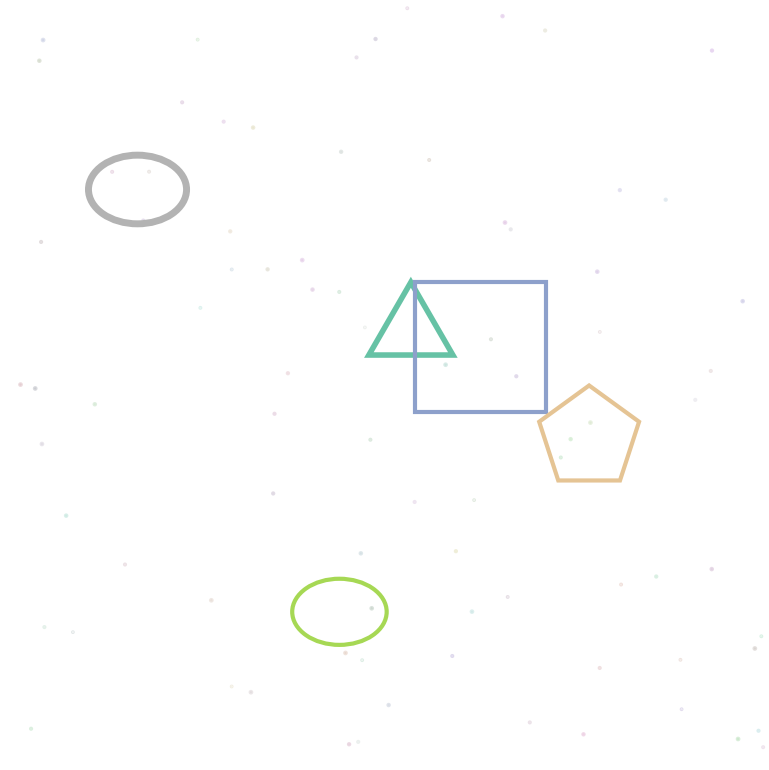[{"shape": "triangle", "thickness": 2, "radius": 0.31, "center": [0.534, 0.57]}, {"shape": "square", "thickness": 1.5, "radius": 0.42, "center": [0.624, 0.55]}, {"shape": "oval", "thickness": 1.5, "radius": 0.31, "center": [0.441, 0.205]}, {"shape": "pentagon", "thickness": 1.5, "radius": 0.34, "center": [0.765, 0.431]}, {"shape": "oval", "thickness": 2.5, "radius": 0.32, "center": [0.179, 0.754]}]